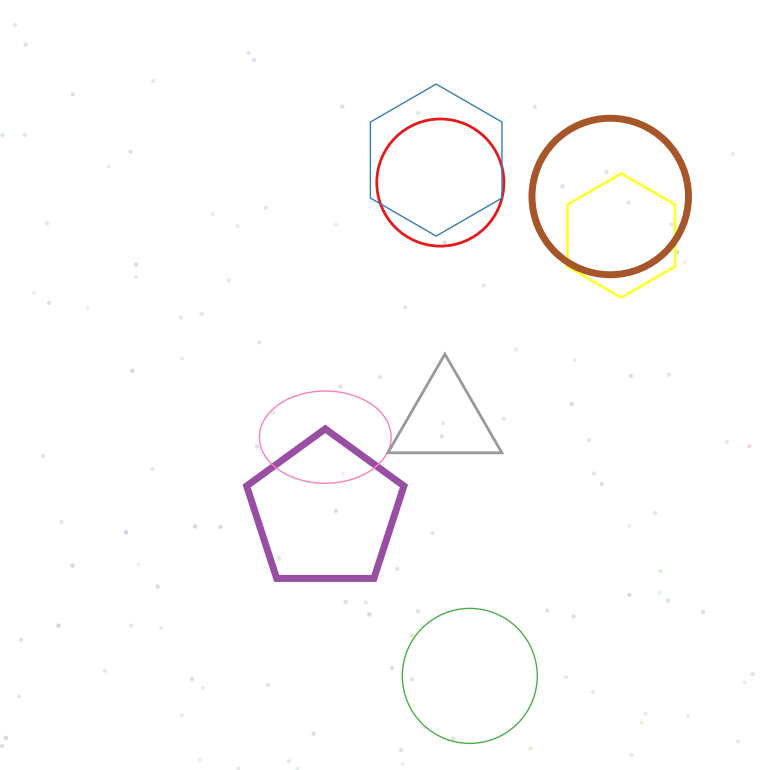[{"shape": "circle", "thickness": 1, "radius": 0.41, "center": [0.572, 0.763]}, {"shape": "hexagon", "thickness": 0.5, "radius": 0.49, "center": [0.566, 0.792]}, {"shape": "circle", "thickness": 0.5, "radius": 0.44, "center": [0.61, 0.122]}, {"shape": "pentagon", "thickness": 2.5, "radius": 0.54, "center": [0.422, 0.336]}, {"shape": "hexagon", "thickness": 1, "radius": 0.4, "center": [0.807, 0.694]}, {"shape": "circle", "thickness": 2.5, "radius": 0.51, "center": [0.793, 0.745]}, {"shape": "oval", "thickness": 0.5, "radius": 0.43, "center": [0.422, 0.432]}, {"shape": "triangle", "thickness": 1, "radius": 0.43, "center": [0.578, 0.455]}]